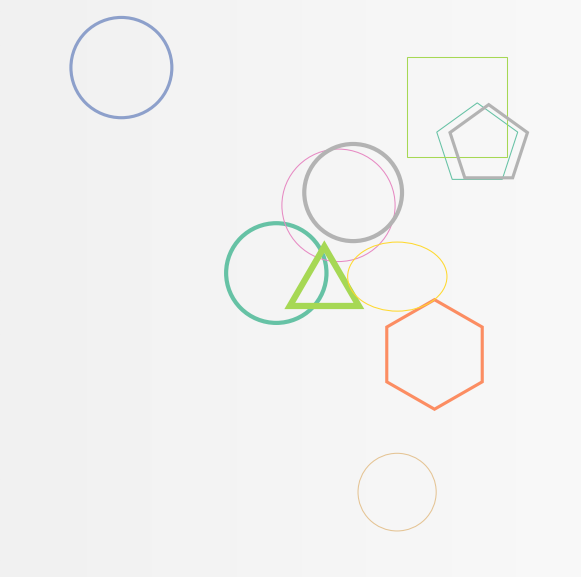[{"shape": "pentagon", "thickness": 0.5, "radius": 0.37, "center": [0.821, 0.748]}, {"shape": "circle", "thickness": 2, "radius": 0.43, "center": [0.475, 0.526]}, {"shape": "hexagon", "thickness": 1.5, "radius": 0.47, "center": [0.748, 0.385]}, {"shape": "circle", "thickness": 1.5, "radius": 0.43, "center": [0.209, 0.882]}, {"shape": "circle", "thickness": 0.5, "radius": 0.49, "center": [0.582, 0.644]}, {"shape": "triangle", "thickness": 3, "radius": 0.34, "center": [0.558, 0.504]}, {"shape": "square", "thickness": 0.5, "radius": 0.43, "center": [0.787, 0.814]}, {"shape": "oval", "thickness": 0.5, "radius": 0.43, "center": [0.684, 0.52]}, {"shape": "circle", "thickness": 0.5, "radius": 0.34, "center": [0.683, 0.147]}, {"shape": "circle", "thickness": 2, "radius": 0.42, "center": [0.608, 0.666]}, {"shape": "pentagon", "thickness": 1.5, "radius": 0.35, "center": [0.841, 0.748]}]